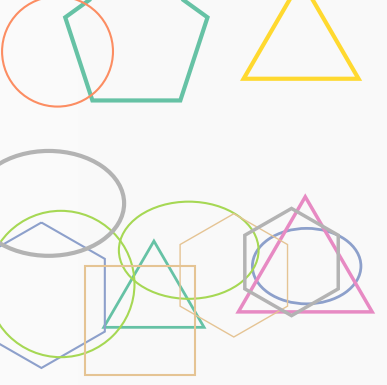[{"shape": "pentagon", "thickness": 3, "radius": 0.97, "center": [0.352, 0.895]}, {"shape": "triangle", "thickness": 2, "radius": 0.75, "center": [0.397, 0.225]}, {"shape": "circle", "thickness": 1.5, "radius": 0.72, "center": [0.148, 0.866]}, {"shape": "hexagon", "thickness": 1.5, "radius": 0.94, "center": [0.107, 0.233]}, {"shape": "oval", "thickness": 2, "radius": 0.7, "center": [0.791, 0.309]}, {"shape": "triangle", "thickness": 2.5, "radius": 1.0, "center": [0.788, 0.29]}, {"shape": "circle", "thickness": 1.5, "radius": 0.95, "center": [0.157, 0.262]}, {"shape": "oval", "thickness": 1.5, "radius": 0.9, "center": [0.487, 0.35]}, {"shape": "triangle", "thickness": 3, "radius": 0.86, "center": [0.777, 0.881]}, {"shape": "hexagon", "thickness": 1, "radius": 0.8, "center": [0.603, 0.285]}, {"shape": "square", "thickness": 1.5, "radius": 0.71, "center": [0.362, 0.168]}, {"shape": "hexagon", "thickness": 2.5, "radius": 0.7, "center": [0.752, 0.319]}, {"shape": "oval", "thickness": 3, "radius": 0.97, "center": [0.126, 0.472]}]